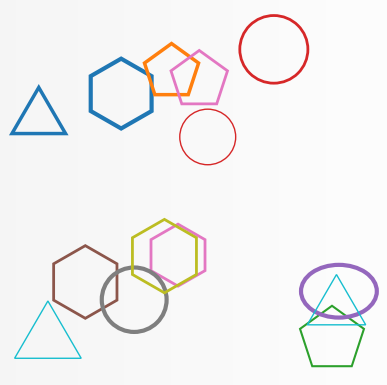[{"shape": "triangle", "thickness": 2.5, "radius": 0.4, "center": [0.1, 0.693]}, {"shape": "hexagon", "thickness": 3, "radius": 0.45, "center": [0.313, 0.757]}, {"shape": "pentagon", "thickness": 2.5, "radius": 0.37, "center": [0.443, 0.814]}, {"shape": "pentagon", "thickness": 1.5, "radius": 0.43, "center": [0.857, 0.119]}, {"shape": "circle", "thickness": 1, "radius": 0.36, "center": [0.536, 0.644]}, {"shape": "circle", "thickness": 2, "radius": 0.44, "center": [0.707, 0.872]}, {"shape": "oval", "thickness": 3, "radius": 0.49, "center": [0.875, 0.244]}, {"shape": "hexagon", "thickness": 2, "radius": 0.47, "center": [0.22, 0.268]}, {"shape": "hexagon", "thickness": 2, "radius": 0.4, "center": [0.459, 0.337]}, {"shape": "pentagon", "thickness": 2, "radius": 0.38, "center": [0.514, 0.792]}, {"shape": "circle", "thickness": 3, "radius": 0.42, "center": [0.346, 0.222]}, {"shape": "hexagon", "thickness": 2, "radius": 0.48, "center": [0.424, 0.335]}, {"shape": "triangle", "thickness": 1, "radius": 0.44, "center": [0.868, 0.2]}, {"shape": "triangle", "thickness": 1, "radius": 0.5, "center": [0.124, 0.119]}]